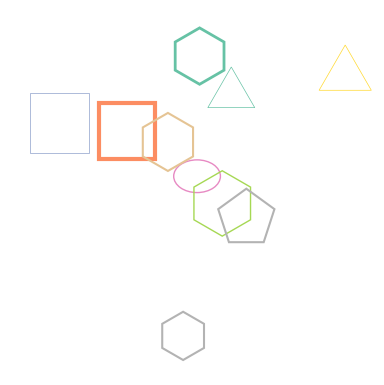[{"shape": "triangle", "thickness": 0.5, "radius": 0.35, "center": [0.601, 0.756]}, {"shape": "hexagon", "thickness": 2, "radius": 0.37, "center": [0.518, 0.854]}, {"shape": "square", "thickness": 3, "radius": 0.36, "center": [0.331, 0.66]}, {"shape": "square", "thickness": 0.5, "radius": 0.39, "center": [0.155, 0.68]}, {"shape": "oval", "thickness": 1, "radius": 0.3, "center": [0.512, 0.542]}, {"shape": "hexagon", "thickness": 1, "radius": 0.42, "center": [0.577, 0.472]}, {"shape": "triangle", "thickness": 0.5, "radius": 0.39, "center": [0.897, 0.805]}, {"shape": "hexagon", "thickness": 1.5, "radius": 0.38, "center": [0.436, 0.631]}, {"shape": "hexagon", "thickness": 1.5, "radius": 0.31, "center": [0.476, 0.128]}, {"shape": "pentagon", "thickness": 1.5, "radius": 0.38, "center": [0.64, 0.433]}]